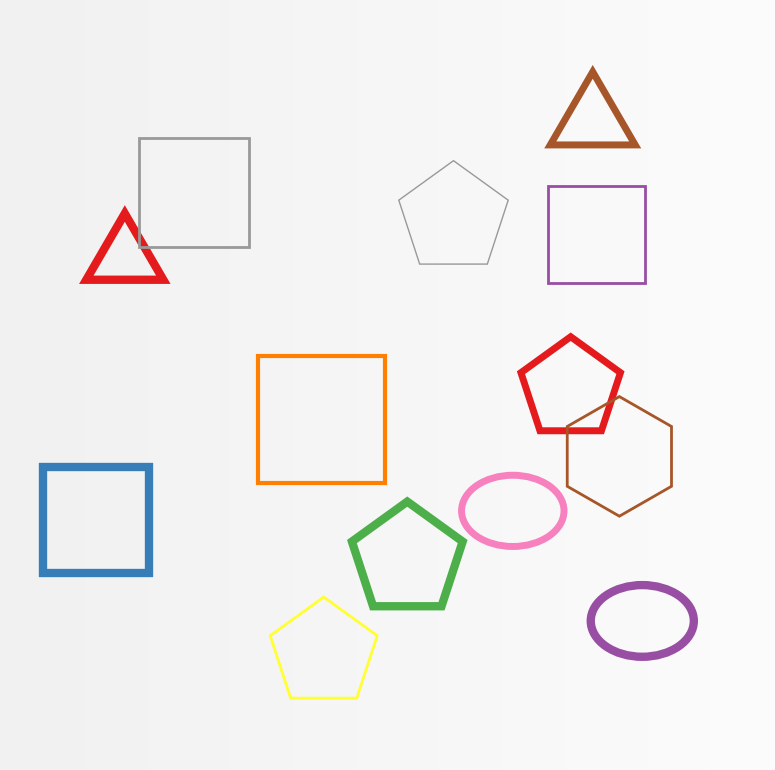[{"shape": "triangle", "thickness": 3, "radius": 0.29, "center": [0.161, 0.665]}, {"shape": "pentagon", "thickness": 2.5, "radius": 0.34, "center": [0.736, 0.495]}, {"shape": "square", "thickness": 3, "radius": 0.34, "center": [0.124, 0.325]}, {"shape": "pentagon", "thickness": 3, "radius": 0.38, "center": [0.526, 0.273]}, {"shape": "oval", "thickness": 3, "radius": 0.33, "center": [0.829, 0.194]}, {"shape": "square", "thickness": 1, "radius": 0.31, "center": [0.77, 0.695]}, {"shape": "square", "thickness": 1.5, "radius": 0.41, "center": [0.414, 0.456]}, {"shape": "pentagon", "thickness": 1, "radius": 0.36, "center": [0.418, 0.152]}, {"shape": "hexagon", "thickness": 1, "radius": 0.39, "center": [0.799, 0.407]}, {"shape": "triangle", "thickness": 2.5, "radius": 0.32, "center": [0.765, 0.843]}, {"shape": "oval", "thickness": 2.5, "radius": 0.33, "center": [0.662, 0.337]}, {"shape": "square", "thickness": 1, "radius": 0.36, "center": [0.25, 0.75]}, {"shape": "pentagon", "thickness": 0.5, "radius": 0.37, "center": [0.585, 0.717]}]